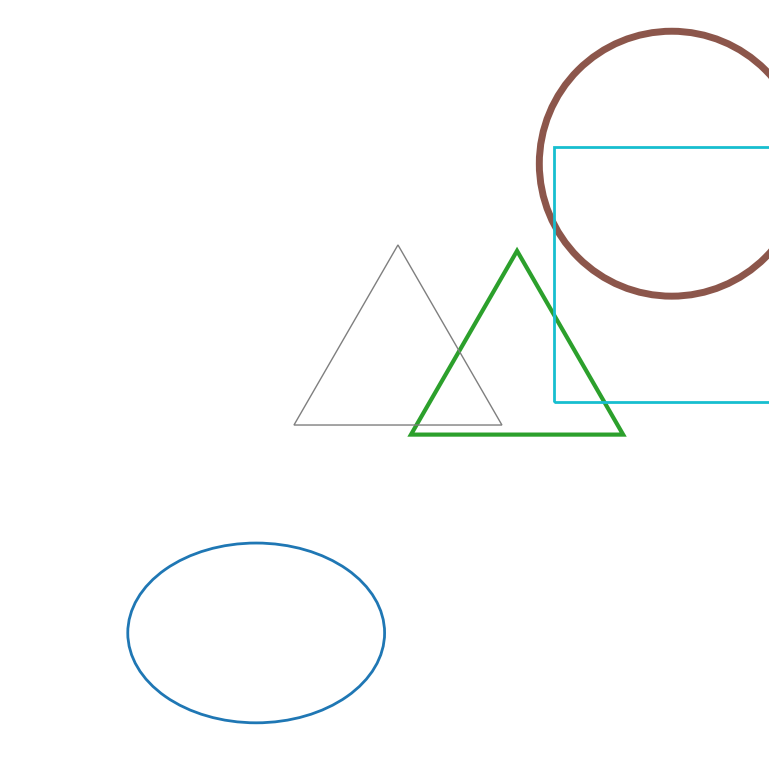[{"shape": "oval", "thickness": 1, "radius": 0.83, "center": [0.333, 0.178]}, {"shape": "triangle", "thickness": 1.5, "radius": 0.8, "center": [0.671, 0.515]}, {"shape": "circle", "thickness": 2.5, "radius": 0.86, "center": [0.872, 0.787]}, {"shape": "triangle", "thickness": 0.5, "radius": 0.78, "center": [0.517, 0.526]}, {"shape": "square", "thickness": 1, "radius": 0.83, "center": [0.886, 0.644]}]